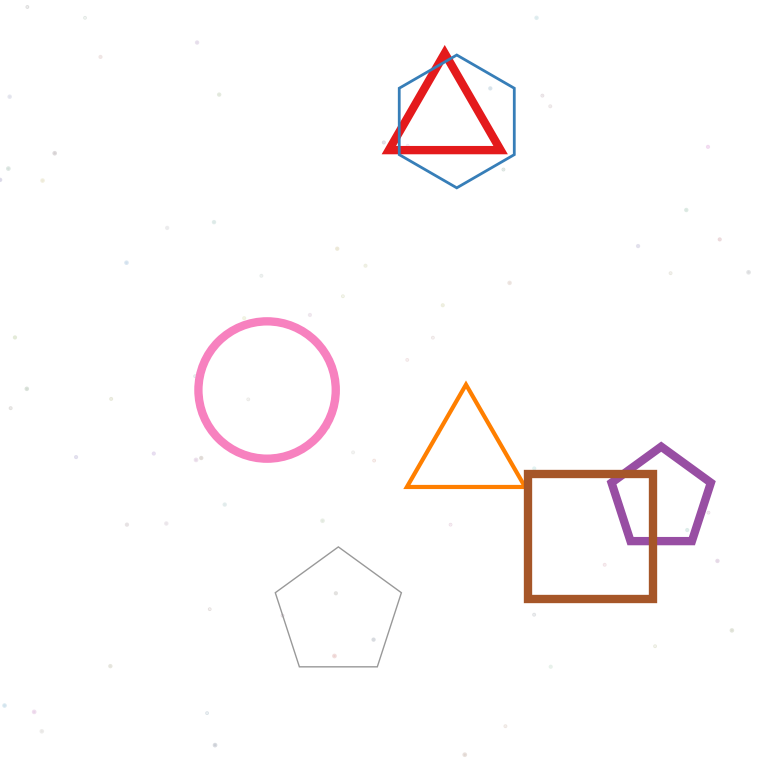[{"shape": "triangle", "thickness": 3, "radius": 0.42, "center": [0.578, 0.847]}, {"shape": "hexagon", "thickness": 1, "radius": 0.43, "center": [0.593, 0.842]}, {"shape": "pentagon", "thickness": 3, "radius": 0.34, "center": [0.859, 0.352]}, {"shape": "triangle", "thickness": 1.5, "radius": 0.44, "center": [0.605, 0.412]}, {"shape": "square", "thickness": 3, "radius": 0.4, "center": [0.767, 0.303]}, {"shape": "circle", "thickness": 3, "radius": 0.45, "center": [0.347, 0.493]}, {"shape": "pentagon", "thickness": 0.5, "radius": 0.43, "center": [0.439, 0.204]}]